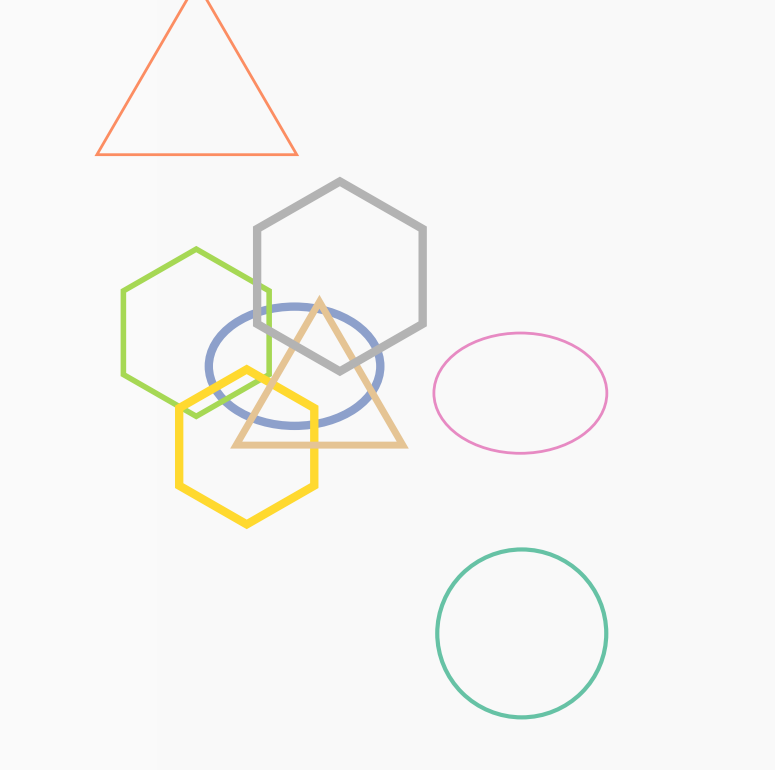[{"shape": "circle", "thickness": 1.5, "radius": 0.55, "center": [0.673, 0.177]}, {"shape": "triangle", "thickness": 1, "radius": 0.74, "center": [0.254, 0.874]}, {"shape": "oval", "thickness": 3, "radius": 0.55, "center": [0.38, 0.524]}, {"shape": "oval", "thickness": 1, "radius": 0.56, "center": [0.671, 0.489]}, {"shape": "hexagon", "thickness": 2, "radius": 0.54, "center": [0.253, 0.568]}, {"shape": "hexagon", "thickness": 3, "radius": 0.5, "center": [0.318, 0.42]}, {"shape": "triangle", "thickness": 2.5, "radius": 0.62, "center": [0.412, 0.484]}, {"shape": "hexagon", "thickness": 3, "radius": 0.62, "center": [0.439, 0.641]}]